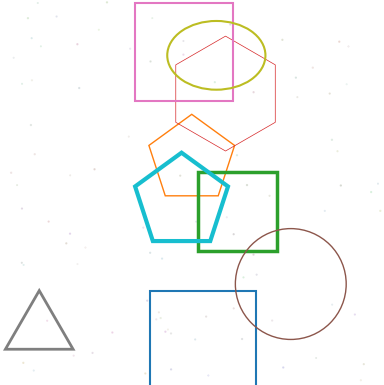[{"shape": "square", "thickness": 1.5, "radius": 0.68, "center": [0.527, 0.108]}, {"shape": "pentagon", "thickness": 1, "radius": 0.59, "center": [0.498, 0.586]}, {"shape": "square", "thickness": 2.5, "radius": 0.51, "center": [0.617, 0.45]}, {"shape": "hexagon", "thickness": 0.5, "radius": 0.75, "center": [0.586, 0.757]}, {"shape": "circle", "thickness": 1, "radius": 0.72, "center": [0.755, 0.262]}, {"shape": "square", "thickness": 1.5, "radius": 0.64, "center": [0.477, 0.865]}, {"shape": "triangle", "thickness": 2, "radius": 0.51, "center": [0.102, 0.144]}, {"shape": "oval", "thickness": 1.5, "radius": 0.64, "center": [0.562, 0.856]}, {"shape": "pentagon", "thickness": 3, "radius": 0.63, "center": [0.472, 0.476]}]